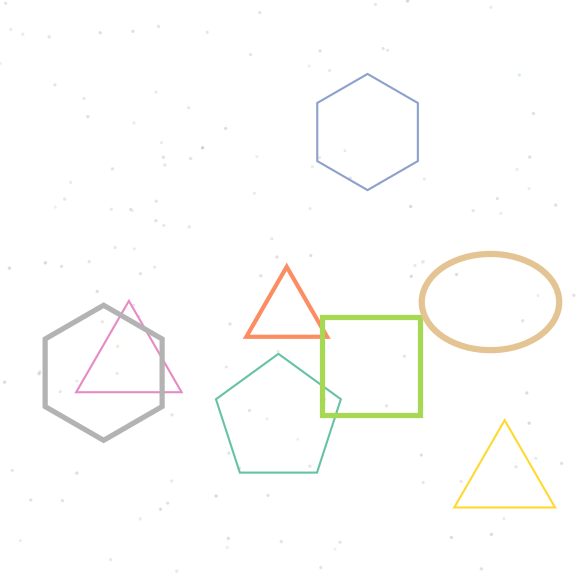[{"shape": "pentagon", "thickness": 1, "radius": 0.57, "center": [0.482, 0.273]}, {"shape": "triangle", "thickness": 2, "radius": 0.4, "center": [0.496, 0.456]}, {"shape": "hexagon", "thickness": 1, "radius": 0.5, "center": [0.636, 0.771]}, {"shape": "triangle", "thickness": 1, "radius": 0.53, "center": [0.223, 0.373]}, {"shape": "square", "thickness": 2.5, "radius": 0.42, "center": [0.642, 0.366]}, {"shape": "triangle", "thickness": 1, "radius": 0.5, "center": [0.874, 0.171]}, {"shape": "oval", "thickness": 3, "radius": 0.59, "center": [0.849, 0.476]}, {"shape": "hexagon", "thickness": 2.5, "radius": 0.58, "center": [0.179, 0.354]}]